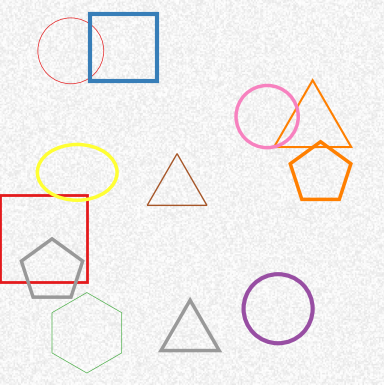[{"shape": "square", "thickness": 2, "radius": 0.57, "center": [0.112, 0.38]}, {"shape": "circle", "thickness": 0.5, "radius": 0.43, "center": [0.184, 0.868]}, {"shape": "square", "thickness": 3, "radius": 0.44, "center": [0.32, 0.876]}, {"shape": "hexagon", "thickness": 0.5, "radius": 0.52, "center": [0.226, 0.136]}, {"shape": "circle", "thickness": 3, "radius": 0.45, "center": [0.722, 0.198]}, {"shape": "triangle", "thickness": 1.5, "radius": 0.58, "center": [0.812, 0.676]}, {"shape": "pentagon", "thickness": 2.5, "radius": 0.41, "center": [0.833, 0.549]}, {"shape": "oval", "thickness": 2.5, "radius": 0.52, "center": [0.201, 0.552]}, {"shape": "triangle", "thickness": 1, "radius": 0.45, "center": [0.46, 0.511]}, {"shape": "circle", "thickness": 2.5, "radius": 0.4, "center": [0.694, 0.697]}, {"shape": "pentagon", "thickness": 2.5, "radius": 0.42, "center": [0.135, 0.296]}, {"shape": "triangle", "thickness": 2.5, "radius": 0.44, "center": [0.494, 0.133]}]